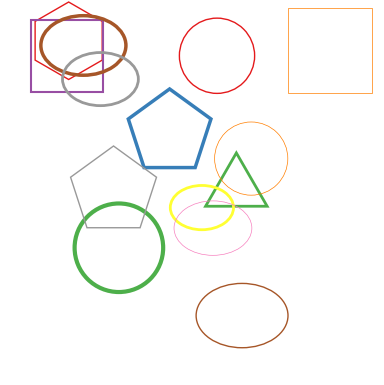[{"shape": "circle", "thickness": 1, "radius": 0.49, "center": [0.564, 0.855]}, {"shape": "hexagon", "thickness": 1, "radius": 0.5, "center": [0.178, 0.894]}, {"shape": "pentagon", "thickness": 2.5, "radius": 0.56, "center": [0.441, 0.656]}, {"shape": "triangle", "thickness": 2, "radius": 0.46, "center": [0.614, 0.51]}, {"shape": "circle", "thickness": 3, "radius": 0.58, "center": [0.309, 0.356]}, {"shape": "square", "thickness": 1.5, "radius": 0.46, "center": [0.174, 0.854]}, {"shape": "square", "thickness": 0.5, "radius": 0.55, "center": [0.857, 0.869]}, {"shape": "circle", "thickness": 0.5, "radius": 0.48, "center": [0.653, 0.588]}, {"shape": "oval", "thickness": 2, "radius": 0.41, "center": [0.524, 0.461]}, {"shape": "oval", "thickness": 2.5, "radius": 0.55, "center": [0.217, 0.882]}, {"shape": "oval", "thickness": 1, "radius": 0.6, "center": [0.629, 0.18]}, {"shape": "oval", "thickness": 0.5, "radius": 0.51, "center": [0.553, 0.407]}, {"shape": "pentagon", "thickness": 1, "radius": 0.59, "center": [0.295, 0.503]}, {"shape": "oval", "thickness": 2, "radius": 0.49, "center": [0.261, 0.795]}]